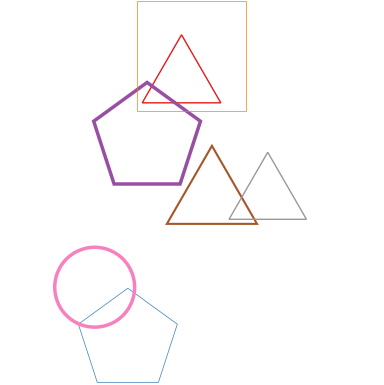[{"shape": "triangle", "thickness": 1, "radius": 0.59, "center": [0.471, 0.792]}, {"shape": "pentagon", "thickness": 0.5, "radius": 0.68, "center": [0.332, 0.116]}, {"shape": "pentagon", "thickness": 2.5, "radius": 0.73, "center": [0.382, 0.64]}, {"shape": "square", "thickness": 0.5, "radius": 0.71, "center": [0.498, 0.854]}, {"shape": "triangle", "thickness": 1.5, "radius": 0.68, "center": [0.55, 0.486]}, {"shape": "circle", "thickness": 2.5, "radius": 0.52, "center": [0.246, 0.254]}, {"shape": "triangle", "thickness": 1, "radius": 0.58, "center": [0.695, 0.488]}]